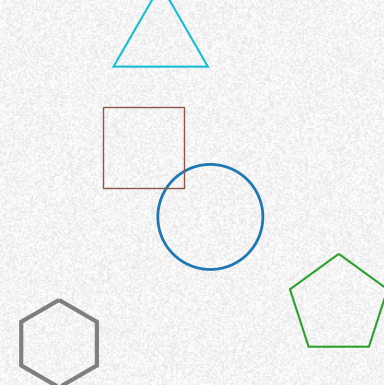[{"shape": "circle", "thickness": 2, "radius": 0.68, "center": [0.546, 0.436]}, {"shape": "pentagon", "thickness": 1.5, "radius": 0.67, "center": [0.88, 0.207]}, {"shape": "square", "thickness": 1, "radius": 0.52, "center": [0.372, 0.618]}, {"shape": "hexagon", "thickness": 3, "radius": 0.57, "center": [0.153, 0.107]}, {"shape": "triangle", "thickness": 1.5, "radius": 0.71, "center": [0.417, 0.898]}]